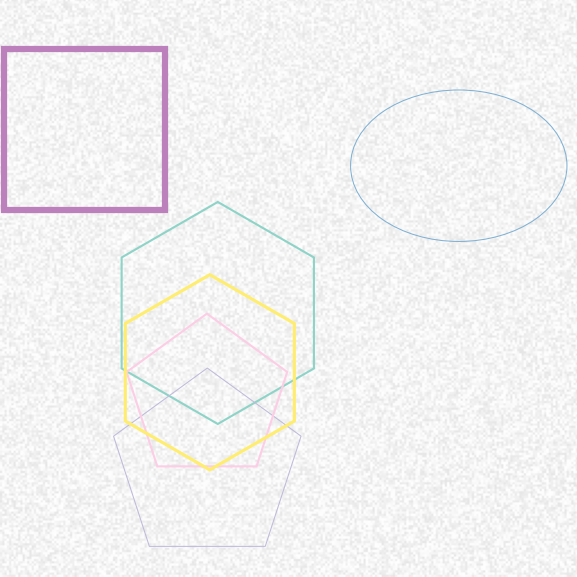[{"shape": "hexagon", "thickness": 1, "radius": 0.96, "center": [0.377, 0.457]}, {"shape": "pentagon", "thickness": 0.5, "radius": 0.85, "center": [0.359, 0.191]}, {"shape": "oval", "thickness": 0.5, "radius": 0.94, "center": [0.794, 0.712]}, {"shape": "pentagon", "thickness": 1, "radius": 0.73, "center": [0.358, 0.31]}, {"shape": "square", "thickness": 3, "radius": 0.7, "center": [0.146, 0.775]}, {"shape": "hexagon", "thickness": 1.5, "radius": 0.84, "center": [0.363, 0.355]}]